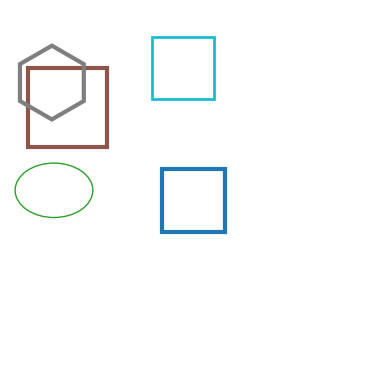[{"shape": "square", "thickness": 3, "radius": 0.41, "center": [0.502, 0.48]}, {"shape": "oval", "thickness": 1, "radius": 0.5, "center": [0.14, 0.506]}, {"shape": "square", "thickness": 3, "radius": 0.51, "center": [0.175, 0.722]}, {"shape": "hexagon", "thickness": 3, "radius": 0.48, "center": [0.135, 0.786]}, {"shape": "square", "thickness": 2, "radius": 0.4, "center": [0.476, 0.824]}]